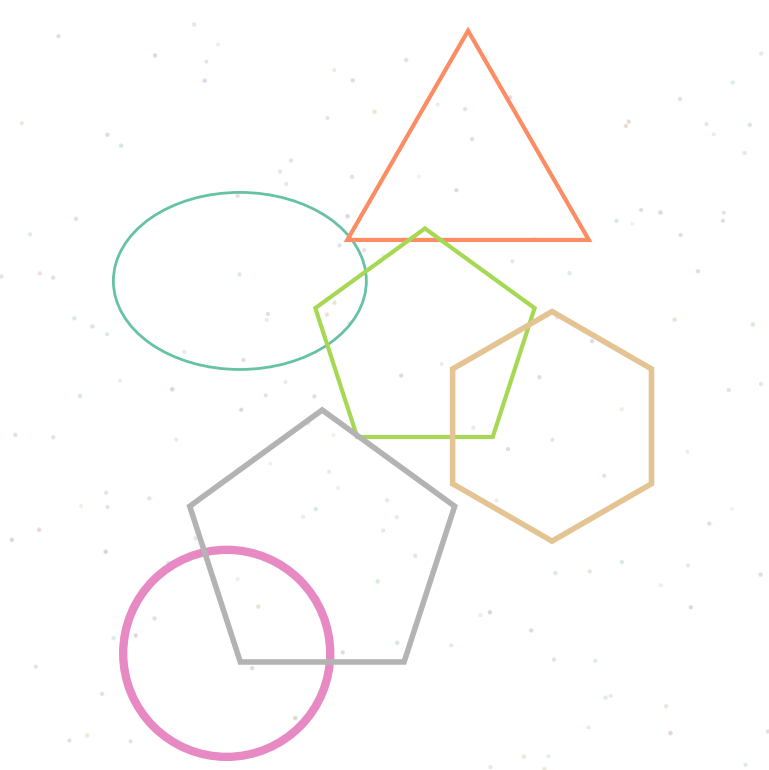[{"shape": "oval", "thickness": 1, "radius": 0.82, "center": [0.311, 0.635]}, {"shape": "triangle", "thickness": 1.5, "radius": 0.91, "center": [0.608, 0.779]}, {"shape": "circle", "thickness": 3, "radius": 0.67, "center": [0.294, 0.152]}, {"shape": "pentagon", "thickness": 1.5, "radius": 0.75, "center": [0.552, 0.554]}, {"shape": "hexagon", "thickness": 2, "radius": 0.75, "center": [0.717, 0.446]}, {"shape": "pentagon", "thickness": 2, "radius": 0.9, "center": [0.418, 0.287]}]